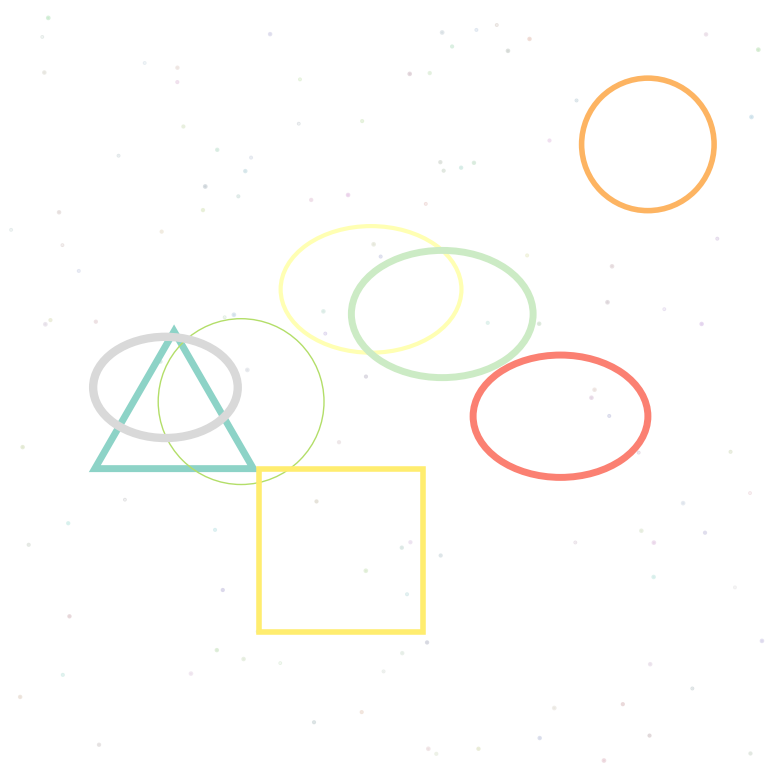[{"shape": "triangle", "thickness": 2.5, "radius": 0.59, "center": [0.226, 0.451]}, {"shape": "oval", "thickness": 1.5, "radius": 0.59, "center": [0.482, 0.624]}, {"shape": "oval", "thickness": 2.5, "radius": 0.57, "center": [0.728, 0.459]}, {"shape": "circle", "thickness": 2, "radius": 0.43, "center": [0.841, 0.812]}, {"shape": "circle", "thickness": 0.5, "radius": 0.54, "center": [0.313, 0.478]}, {"shape": "oval", "thickness": 3, "radius": 0.47, "center": [0.215, 0.497]}, {"shape": "oval", "thickness": 2.5, "radius": 0.59, "center": [0.574, 0.592]}, {"shape": "square", "thickness": 2, "radius": 0.53, "center": [0.443, 0.285]}]